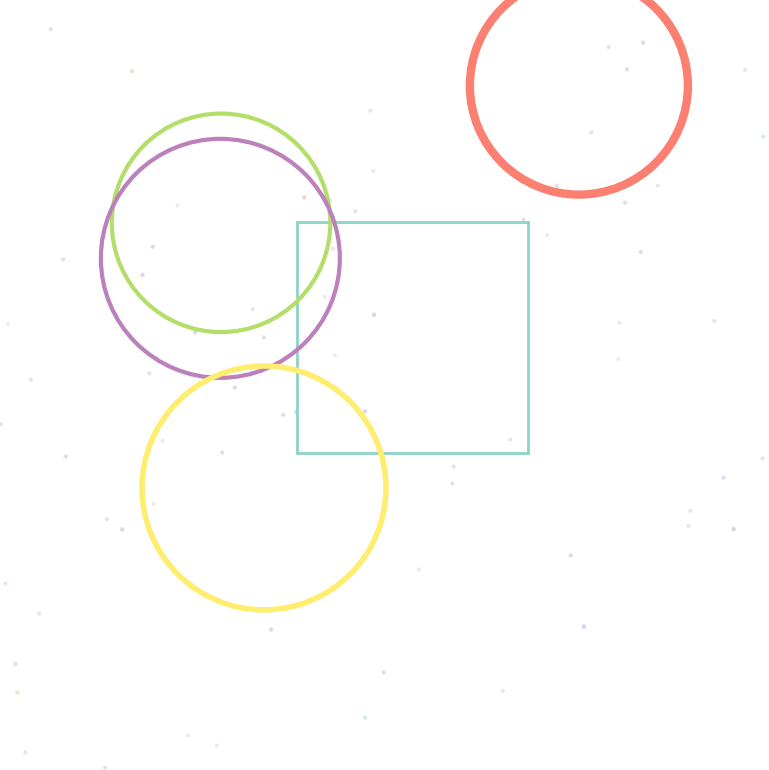[{"shape": "square", "thickness": 1, "radius": 0.75, "center": [0.536, 0.562]}, {"shape": "circle", "thickness": 3, "radius": 0.71, "center": [0.752, 0.889]}, {"shape": "circle", "thickness": 1.5, "radius": 0.71, "center": [0.287, 0.711]}, {"shape": "circle", "thickness": 1.5, "radius": 0.78, "center": [0.286, 0.665]}, {"shape": "circle", "thickness": 2, "radius": 0.79, "center": [0.343, 0.366]}]